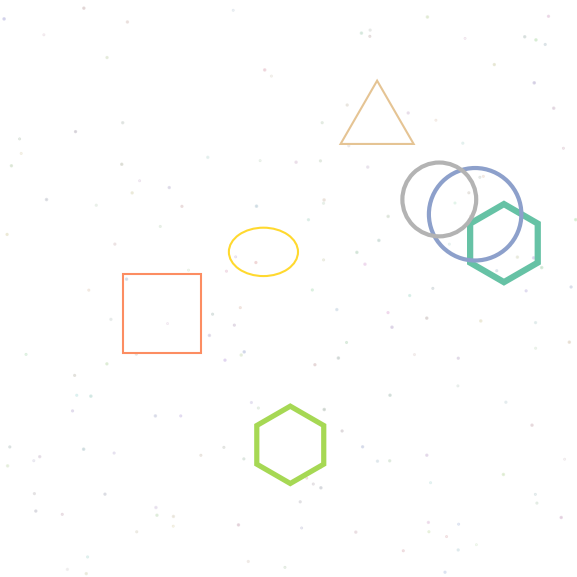[{"shape": "hexagon", "thickness": 3, "radius": 0.34, "center": [0.873, 0.578]}, {"shape": "square", "thickness": 1, "radius": 0.34, "center": [0.281, 0.456]}, {"shape": "circle", "thickness": 2, "radius": 0.4, "center": [0.823, 0.628]}, {"shape": "hexagon", "thickness": 2.5, "radius": 0.33, "center": [0.503, 0.229]}, {"shape": "oval", "thickness": 1, "radius": 0.3, "center": [0.456, 0.563]}, {"shape": "triangle", "thickness": 1, "radius": 0.37, "center": [0.653, 0.786]}, {"shape": "circle", "thickness": 2, "radius": 0.32, "center": [0.761, 0.654]}]